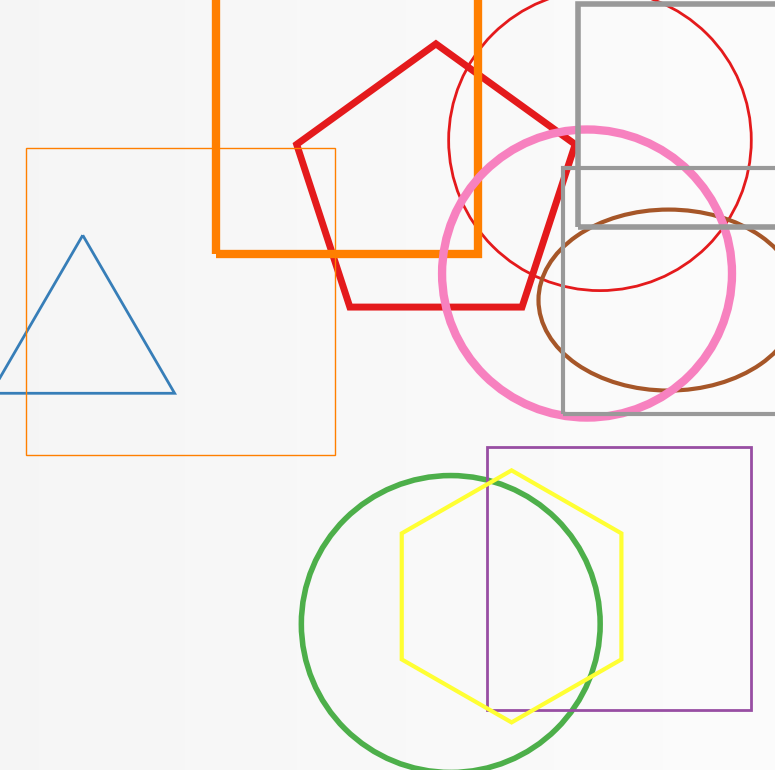[{"shape": "circle", "thickness": 1, "radius": 0.98, "center": [0.774, 0.818]}, {"shape": "pentagon", "thickness": 2.5, "radius": 0.94, "center": [0.562, 0.754]}, {"shape": "triangle", "thickness": 1, "radius": 0.68, "center": [0.107, 0.558]}, {"shape": "circle", "thickness": 2, "radius": 0.96, "center": [0.582, 0.19]}, {"shape": "square", "thickness": 1, "radius": 0.85, "center": [0.799, 0.249]}, {"shape": "square", "thickness": 0.5, "radius": 1.0, "center": [0.233, 0.609]}, {"shape": "square", "thickness": 3, "radius": 0.84, "center": [0.447, 0.839]}, {"shape": "hexagon", "thickness": 1.5, "radius": 0.82, "center": [0.66, 0.225]}, {"shape": "oval", "thickness": 1.5, "radius": 0.84, "center": [0.863, 0.61]}, {"shape": "circle", "thickness": 3, "radius": 0.94, "center": [0.757, 0.645]}, {"shape": "square", "thickness": 1.5, "radius": 0.8, "center": [0.885, 0.622]}, {"shape": "square", "thickness": 2, "radius": 0.72, "center": [0.891, 0.85]}]